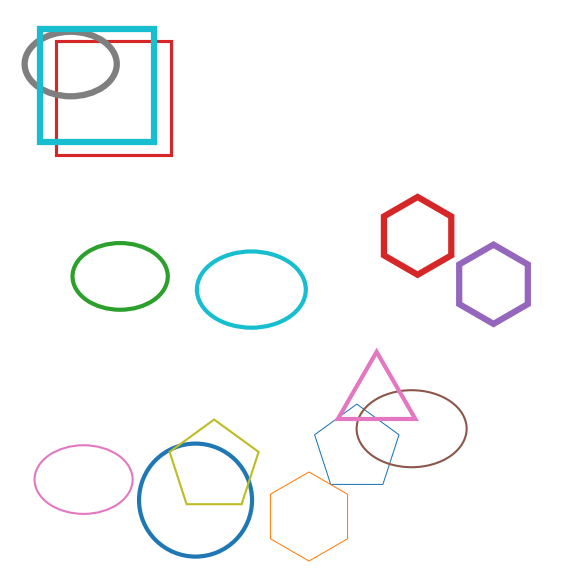[{"shape": "pentagon", "thickness": 0.5, "radius": 0.38, "center": [0.618, 0.223]}, {"shape": "circle", "thickness": 2, "radius": 0.49, "center": [0.339, 0.133]}, {"shape": "hexagon", "thickness": 0.5, "radius": 0.39, "center": [0.535, 0.105]}, {"shape": "oval", "thickness": 2, "radius": 0.41, "center": [0.208, 0.521]}, {"shape": "hexagon", "thickness": 3, "radius": 0.34, "center": [0.723, 0.591]}, {"shape": "square", "thickness": 1.5, "radius": 0.49, "center": [0.196, 0.829]}, {"shape": "hexagon", "thickness": 3, "radius": 0.34, "center": [0.855, 0.507]}, {"shape": "oval", "thickness": 1, "radius": 0.48, "center": [0.713, 0.257]}, {"shape": "oval", "thickness": 1, "radius": 0.42, "center": [0.145, 0.169]}, {"shape": "triangle", "thickness": 2, "radius": 0.39, "center": [0.652, 0.312]}, {"shape": "oval", "thickness": 3, "radius": 0.4, "center": [0.122, 0.888]}, {"shape": "pentagon", "thickness": 1, "radius": 0.41, "center": [0.371, 0.192]}, {"shape": "square", "thickness": 3, "radius": 0.49, "center": [0.168, 0.851]}, {"shape": "oval", "thickness": 2, "radius": 0.47, "center": [0.435, 0.498]}]